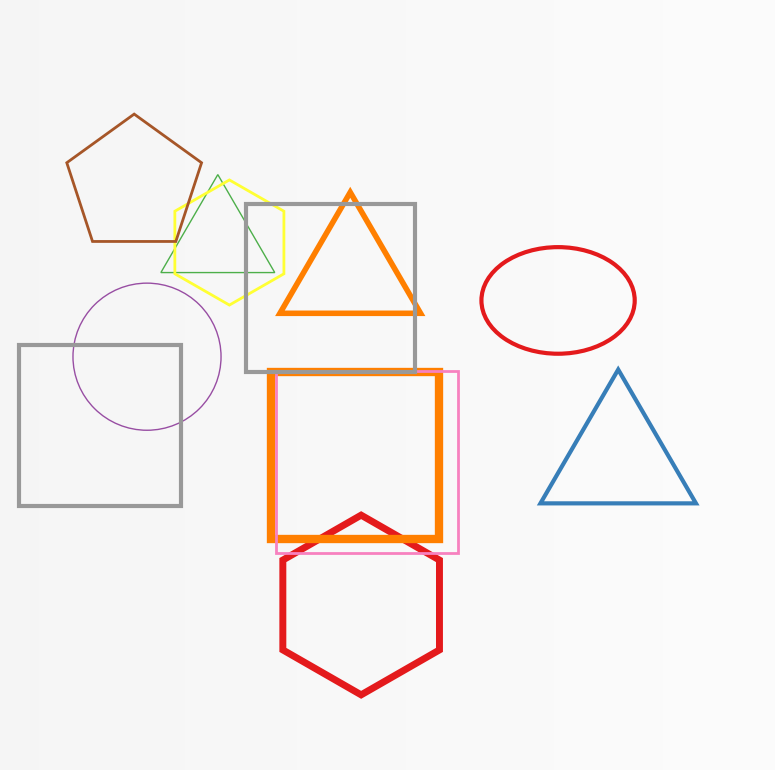[{"shape": "hexagon", "thickness": 2.5, "radius": 0.58, "center": [0.466, 0.214]}, {"shape": "oval", "thickness": 1.5, "radius": 0.49, "center": [0.72, 0.61]}, {"shape": "triangle", "thickness": 1.5, "radius": 0.58, "center": [0.798, 0.404]}, {"shape": "triangle", "thickness": 0.5, "radius": 0.42, "center": [0.281, 0.688]}, {"shape": "circle", "thickness": 0.5, "radius": 0.48, "center": [0.19, 0.537]}, {"shape": "triangle", "thickness": 2, "radius": 0.52, "center": [0.452, 0.646]}, {"shape": "square", "thickness": 3, "radius": 0.54, "center": [0.458, 0.408]}, {"shape": "hexagon", "thickness": 1, "radius": 0.41, "center": [0.296, 0.685]}, {"shape": "pentagon", "thickness": 1, "radius": 0.46, "center": [0.173, 0.76]}, {"shape": "square", "thickness": 1, "radius": 0.59, "center": [0.474, 0.4]}, {"shape": "square", "thickness": 1.5, "radius": 0.52, "center": [0.129, 0.447]}, {"shape": "square", "thickness": 1.5, "radius": 0.54, "center": [0.426, 0.626]}]